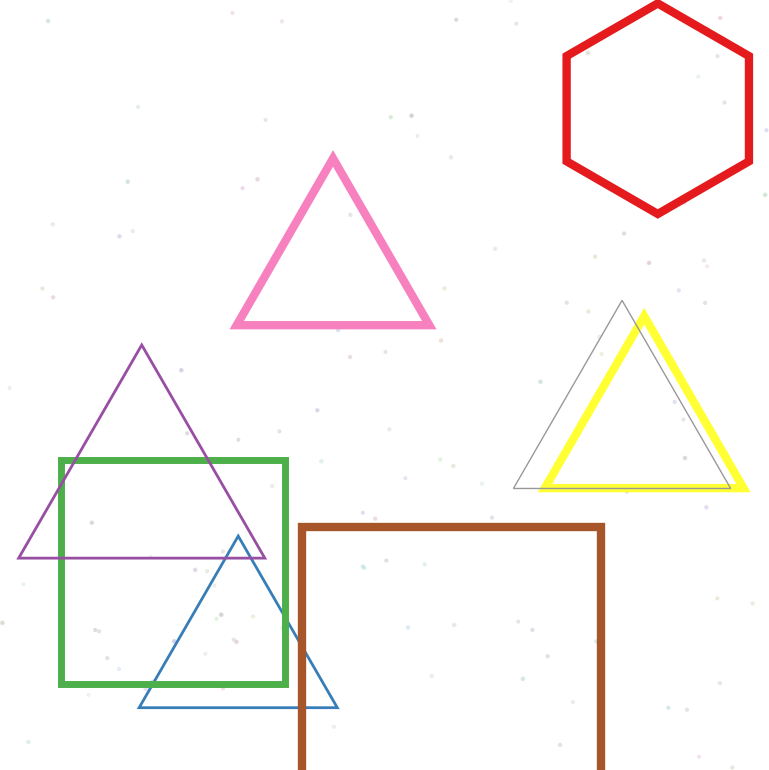[{"shape": "hexagon", "thickness": 3, "radius": 0.68, "center": [0.854, 0.859]}, {"shape": "triangle", "thickness": 1, "radius": 0.74, "center": [0.309, 0.155]}, {"shape": "square", "thickness": 2.5, "radius": 0.73, "center": [0.225, 0.258]}, {"shape": "triangle", "thickness": 1, "radius": 0.92, "center": [0.184, 0.367]}, {"shape": "triangle", "thickness": 3, "radius": 0.74, "center": [0.837, 0.441]}, {"shape": "square", "thickness": 3, "radius": 0.97, "center": [0.587, 0.121]}, {"shape": "triangle", "thickness": 3, "radius": 0.72, "center": [0.433, 0.65]}, {"shape": "triangle", "thickness": 0.5, "radius": 0.81, "center": [0.808, 0.447]}]